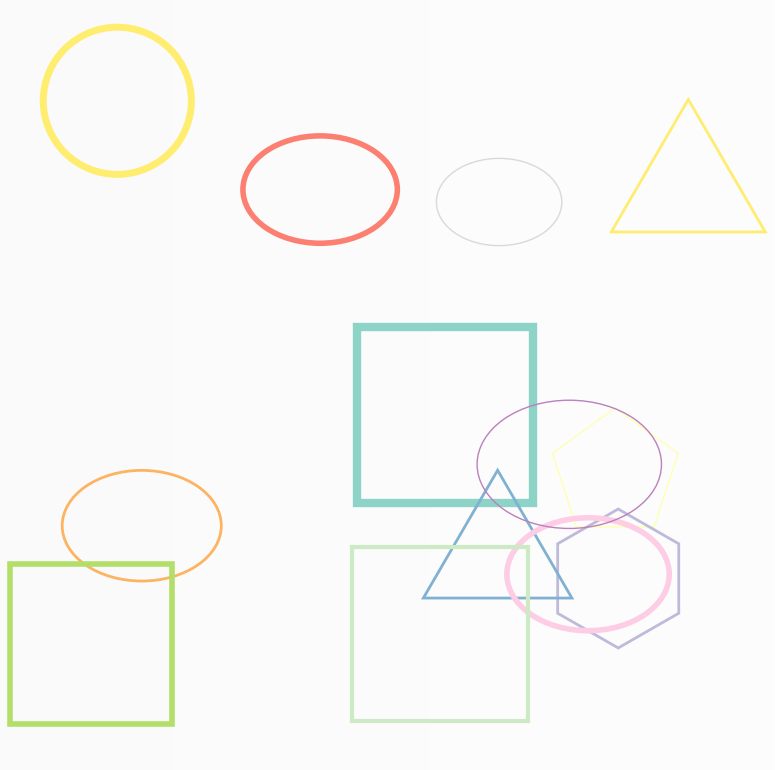[{"shape": "square", "thickness": 3, "radius": 0.57, "center": [0.574, 0.461]}, {"shape": "pentagon", "thickness": 0.5, "radius": 0.43, "center": [0.794, 0.385]}, {"shape": "hexagon", "thickness": 1, "radius": 0.45, "center": [0.798, 0.249]}, {"shape": "oval", "thickness": 2, "radius": 0.5, "center": [0.413, 0.754]}, {"shape": "triangle", "thickness": 1, "radius": 0.55, "center": [0.642, 0.279]}, {"shape": "oval", "thickness": 1, "radius": 0.51, "center": [0.183, 0.317]}, {"shape": "square", "thickness": 2, "radius": 0.52, "center": [0.117, 0.164]}, {"shape": "oval", "thickness": 2, "radius": 0.52, "center": [0.759, 0.254]}, {"shape": "oval", "thickness": 0.5, "radius": 0.4, "center": [0.644, 0.738]}, {"shape": "oval", "thickness": 0.5, "radius": 0.59, "center": [0.735, 0.397]}, {"shape": "square", "thickness": 1.5, "radius": 0.57, "center": [0.568, 0.177]}, {"shape": "triangle", "thickness": 1, "radius": 0.57, "center": [0.888, 0.756]}, {"shape": "circle", "thickness": 2.5, "radius": 0.48, "center": [0.151, 0.869]}]